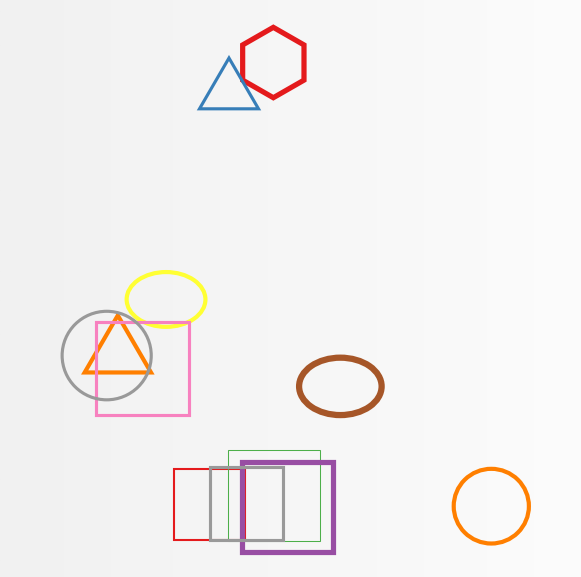[{"shape": "hexagon", "thickness": 2.5, "radius": 0.3, "center": [0.47, 0.891]}, {"shape": "square", "thickness": 1, "radius": 0.3, "center": [0.36, 0.126]}, {"shape": "triangle", "thickness": 1.5, "radius": 0.29, "center": [0.394, 0.84]}, {"shape": "square", "thickness": 0.5, "radius": 0.39, "center": [0.472, 0.14]}, {"shape": "square", "thickness": 2.5, "radius": 0.39, "center": [0.495, 0.121]}, {"shape": "triangle", "thickness": 2, "radius": 0.33, "center": [0.203, 0.387]}, {"shape": "circle", "thickness": 2, "radius": 0.32, "center": [0.845, 0.123]}, {"shape": "oval", "thickness": 2, "radius": 0.34, "center": [0.286, 0.481]}, {"shape": "oval", "thickness": 3, "radius": 0.35, "center": [0.586, 0.33]}, {"shape": "square", "thickness": 1.5, "radius": 0.4, "center": [0.245, 0.361]}, {"shape": "circle", "thickness": 1.5, "radius": 0.38, "center": [0.184, 0.383]}, {"shape": "square", "thickness": 1.5, "radius": 0.32, "center": [0.424, 0.128]}]